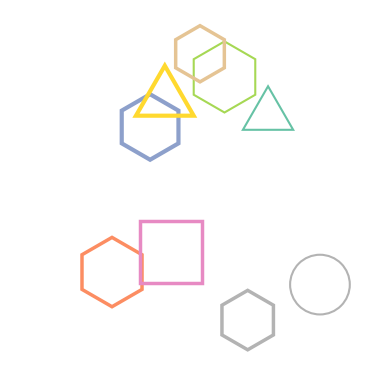[{"shape": "triangle", "thickness": 1.5, "radius": 0.38, "center": [0.696, 0.701]}, {"shape": "hexagon", "thickness": 2.5, "radius": 0.45, "center": [0.291, 0.293]}, {"shape": "hexagon", "thickness": 3, "radius": 0.43, "center": [0.39, 0.67]}, {"shape": "square", "thickness": 2.5, "radius": 0.4, "center": [0.444, 0.345]}, {"shape": "hexagon", "thickness": 1.5, "radius": 0.46, "center": [0.583, 0.8]}, {"shape": "triangle", "thickness": 3, "radius": 0.43, "center": [0.428, 0.743]}, {"shape": "hexagon", "thickness": 2.5, "radius": 0.36, "center": [0.519, 0.86]}, {"shape": "circle", "thickness": 1.5, "radius": 0.39, "center": [0.831, 0.261]}, {"shape": "hexagon", "thickness": 2.5, "radius": 0.39, "center": [0.643, 0.169]}]